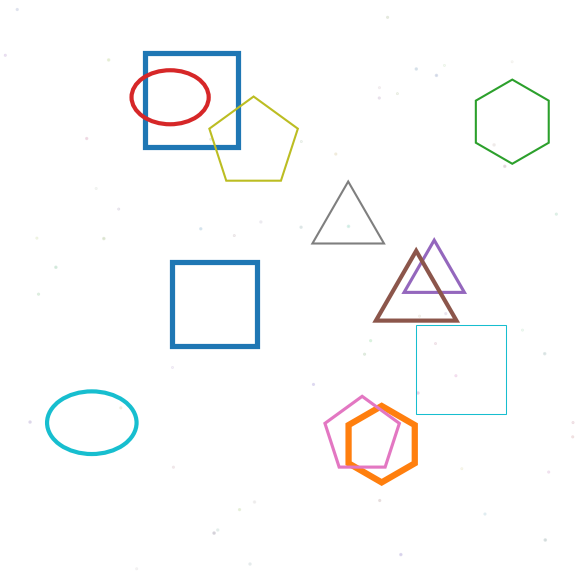[{"shape": "square", "thickness": 2.5, "radius": 0.37, "center": [0.371, 0.473]}, {"shape": "square", "thickness": 2.5, "radius": 0.4, "center": [0.332, 0.826]}, {"shape": "hexagon", "thickness": 3, "radius": 0.33, "center": [0.661, 0.23]}, {"shape": "hexagon", "thickness": 1, "radius": 0.36, "center": [0.887, 0.788]}, {"shape": "oval", "thickness": 2, "radius": 0.33, "center": [0.295, 0.831]}, {"shape": "triangle", "thickness": 1.5, "radius": 0.3, "center": [0.752, 0.523]}, {"shape": "triangle", "thickness": 2, "radius": 0.4, "center": [0.721, 0.484]}, {"shape": "pentagon", "thickness": 1.5, "radius": 0.34, "center": [0.627, 0.245]}, {"shape": "triangle", "thickness": 1, "radius": 0.36, "center": [0.603, 0.613]}, {"shape": "pentagon", "thickness": 1, "radius": 0.4, "center": [0.439, 0.751]}, {"shape": "oval", "thickness": 2, "radius": 0.39, "center": [0.159, 0.267]}, {"shape": "square", "thickness": 0.5, "radius": 0.39, "center": [0.798, 0.36]}]